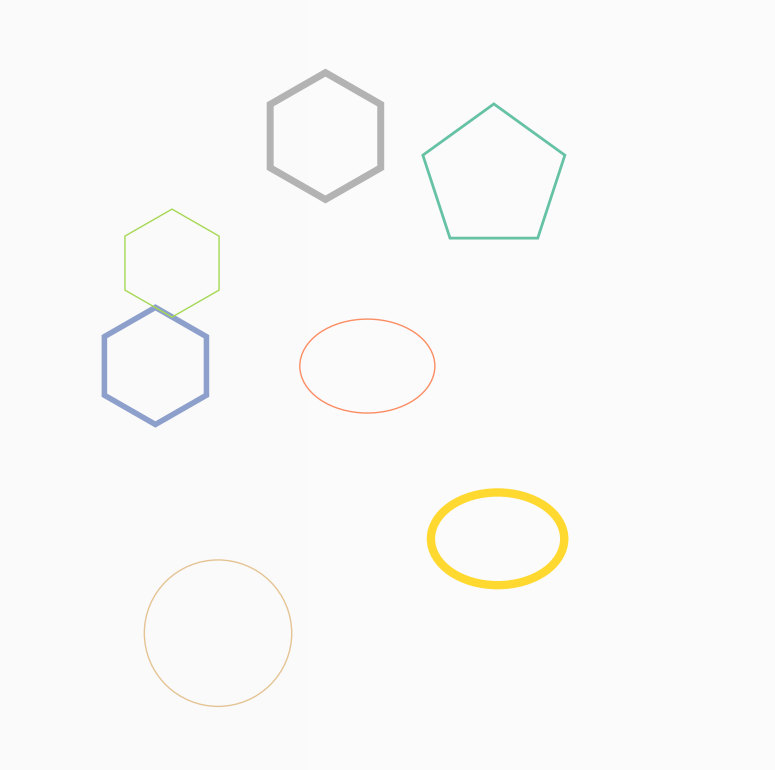[{"shape": "pentagon", "thickness": 1, "radius": 0.48, "center": [0.637, 0.769]}, {"shape": "oval", "thickness": 0.5, "radius": 0.44, "center": [0.474, 0.525]}, {"shape": "hexagon", "thickness": 2, "radius": 0.38, "center": [0.201, 0.525]}, {"shape": "hexagon", "thickness": 0.5, "radius": 0.35, "center": [0.222, 0.658]}, {"shape": "oval", "thickness": 3, "radius": 0.43, "center": [0.642, 0.3]}, {"shape": "circle", "thickness": 0.5, "radius": 0.48, "center": [0.281, 0.178]}, {"shape": "hexagon", "thickness": 2.5, "radius": 0.41, "center": [0.42, 0.823]}]